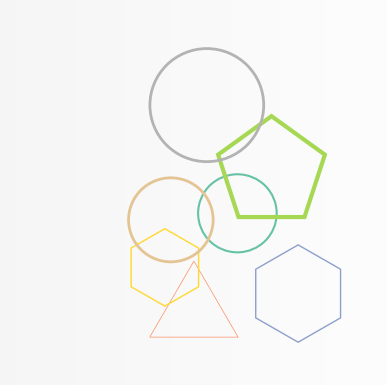[{"shape": "circle", "thickness": 1.5, "radius": 0.51, "center": [0.613, 0.446]}, {"shape": "triangle", "thickness": 0.5, "radius": 0.66, "center": [0.5, 0.19]}, {"shape": "hexagon", "thickness": 1, "radius": 0.63, "center": [0.769, 0.238]}, {"shape": "pentagon", "thickness": 3, "radius": 0.72, "center": [0.701, 0.553]}, {"shape": "hexagon", "thickness": 1, "radius": 0.5, "center": [0.425, 0.305]}, {"shape": "circle", "thickness": 2, "radius": 0.55, "center": [0.441, 0.429]}, {"shape": "circle", "thickness": 2, "radius": 0.73, "center": [0.534, 0.727]}]